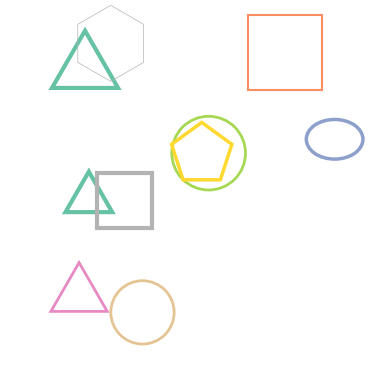[{"shape": "triangle", "thickness": 3, "radius": 0.35, "center": [0.231, 0.484]}, {"shape": "triangle", "thickness": 3, "radius": 0.5, "center": [0.221, 0.821]}, {"shape": "square", "thickness": 1.5, "radius": 0.48, "center": [0.74, 0.863]}, {"shape": "oval", "thickness": 2.5, "radius": 0.37, "center": [0.869, 0.638]}, {"shape": "triangle", "thickness": 2, "radius": 0.42, "center": [0.205, 0.233]}, {"shape": "circle", "thickness": 2, "radius": 0.48, "center": [0.542, 0.602]}, {"shape": "pentagon", "thickness": 2.5, "radius": 0.41, "center": [0.524, 0.6]}, {"shape": "circle", "thickness": 2, "radius": 0.41, "center": [0.37, 0.189]}, {"shape": "hexagon", "thickness": 0.5, "radius": 0.49, "center": [0.288, 0.887]}, {"shape": "square", "thickness": 3, "radius": 0.36, "center": [0.324, 0.479]}]